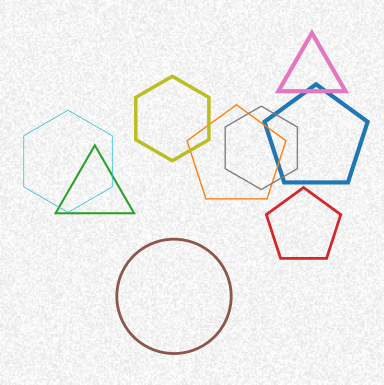[{"shape": "pentagon", "thickness": 3, "radius": 0.7, "center": [0.821, 0.64]}, {"shape": "pentagon", "thickness": 1, "radius": 0.68, "center": [0.614, 0.593]}, {"shape": "triangle", "thickness": 1.5, "radius": 0.59, "center": [0.246, 0.505]}, {"shape": "pentagon", "thickness": 2, "radius": 0.51, "center": [0.788, 0.411]}, {"shape": "circle", "thickness": 2, "radius": 0.74, "center": [0.452, 0.23]}, {"shape": "triangle", "thickness": 3, "radius": 0.5, "center": [0.81, 0.814]}, {"shape": "hexagon", "thickness": 1, "radius": 0.54, "center": [0.679, 0.616]}, {"shape": "hexagon", "thickness": 2.5, "radius": 0.55, "center": [0.448, 0.692]}, {"shape": "hexagon", "thickness": 0.5, "radius": 0.66, "center": [0.177, 0.581]}]